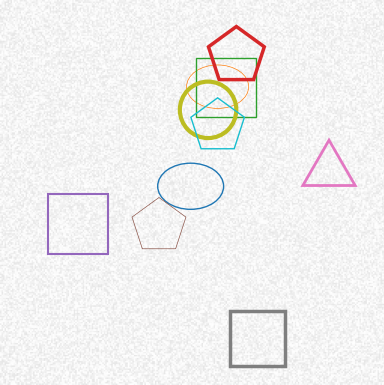[{"shape": "oval", "thickness": 1, "radius": 0.43, "center": [0.495, 0.516]}, {"shape": "oval", "thickness": 0.5, "radius": 0.4, "center": [0.565, 0.775]}, {"shape": "square", "thickness": 1, "radius": 0.39, "center": [0.586, 0.773]}, {"shape": "pentagon", "thickness": 2.5, "radius": 0.38, "center": [0.614, 0.855]}, {"shape": "square", "thickness": 1.5, "radius": 0.39, "center": [0.203, 0.418]}, {"shape": "pentagon", "thickness": 0.5, "radius": 0.37, "center": [0.413, 0.413]}, {"shape": "triangle", "thickness": 2, "radius": 0.39, "center": [0.855, 0.557]}, {"shape": "square", "thickness": 2.5, "radius": 0.36, "center": [0.668, 0.12]}, {"shape": "circle", "thickness": 3, "radius": 0.37, "center": [0.54, 0.715]}, {"shape": "pentagon", "thickness": 1, "radius": 0.37, "center": [0.565, 0.673]}]